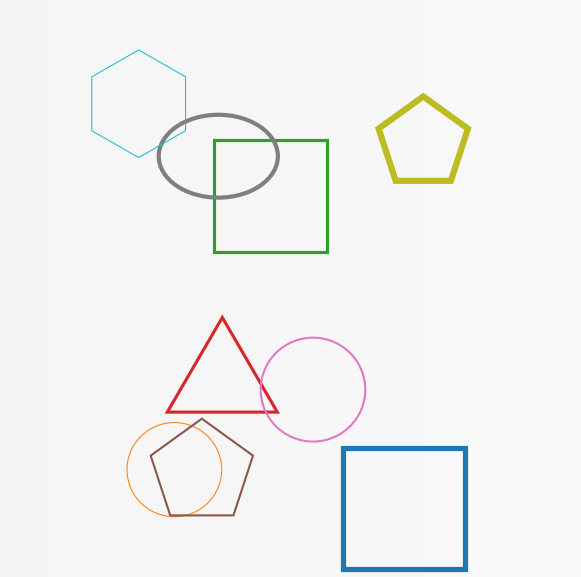[{"shape": "square", "thickness": 2.5, "radius": 0.52, "center": [0.695, 0.118]}, {"shape": "circle", "thickness": 0.5, "radius": 0.41, "center": [0.3, 0.186]}, {"shape": "square", "thickness": 1.5, "radius": 0.48, "center": [0.466, 0.66]}, {"shape": "triangle", "thickness": 1.5, "radius": 0.55, "center": [0.382, 0.34]}, {"shape": "pentagon", "thickness": 1, "radius": 0.46, "center": [0.347, 0.182]}, {"shape": "circle", "thickness": 1, "radius": 0.45, "center": [0.538, 0.324]}, {"shape": "oval", "thickness": 2, "radius": 0.51, "center": [0.376, 0.729]}, {"shape": "pentagon", "thickness": 3, "radius": 0.4, "center": [0.728, 0.751]}, {"shape": "hexagon", "thickness": 0.5, "radius": 0.47, "center": [0.239, 0.819]}]